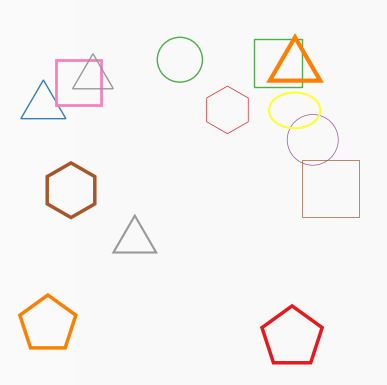[{"shape": "pentagon", "thickness": 2.5, "radius": 0.41, "center": [0.754, 0.124]}, {"shape": "hexagon", "thickness": 0.5, "radius": 0.31, "center": [0.587, 0.715]}, {"shape": "triangle", "thickness": 1, "radius": 0.34, "center": [0.112, 0.725]}, {"shape": "circle", "thickness": 1, "radius": 0.29, "center": [0.464, 0.845]}, {"shape": "square", "thickness": 1, "radius": 0.31, "center": [0.717, 0.837]}, {"shape": "circle", "thickness": 0.5, "radius": 0.33, "center": [0.807, 0.637]}, {"shape": "pentagon", "thickness": 2.5, "radius": 0.38, "center": [0.123, 0.158]}, {"shape": "triangle", "thickness": 3, "radius": 0.38, "center": [0.761, 0.828]}, {"shape": "oval", "thickness": 1.5, "radius": 0.33, "center": [0.76, 0.713]}, {"shape": "hexagon", "thickness": 2.5, "radius": 0.35, "center": [0.183, 0.506]}, {"shape": "square", "thickness": 0.5, "radius": 0.37, "center": [0.852, 0.511]}, {"shape": "square", "thickness": 2, "radius": 0.29, "center": [0.202, 0.786]}, {"shape": "triangle", "thickness": 1.5, "radius": 0.32, "center": [0.348, 0.376]}, {"shape": "triangle", "thickness": 1, "radius": 0.3, "center": [0.24, 0.8]}]